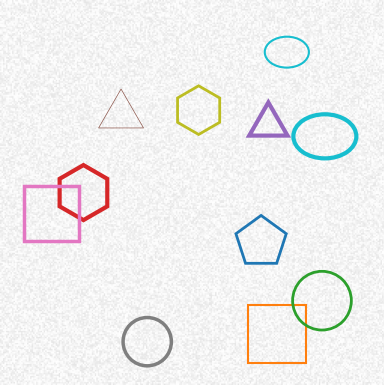[{"shape": "pentagon", "thickness": 2, "radius": 0.34, "center": [0.678, 0.372]}, {"shape": "square", "thickness": 1.5, "radius": 0.37, "center": [0.719, 0.133]}, {"shape": "circle", "thickness": 2, "radius": 0.38, "center": [0.836, 0.219]}, {"shape": "hexagon", "thickness": 3, "radius": 0.36, "center": [0.217, 0.5]}, {"shape": "triangle", "thickness": 3, "radius": 0.29, "center": [0.697, 0.677]}, {"shape": "triangle", "thickness": 0.5, "radius": 0.34, "center": [0.314, 0.701]}, {"shape": "square", "thickness": 2.5, "radius": 0.36, "center": [0.134, 0.446]}, {"shape": "circle", "thickness": 2.5, "radius": 0.31, "center": [0.382, 0.113]}, {"shape": "hexagon", "thickness": 2, "radius": 0.32, "center": [0.516, 0.714]}, {"shape": "oval", "thickness": 1.5, "radius": 0.29, "center": [0.745, 0.865]}, {"shape": "oval", "thickness": 3, "radius": 0.41, "center": [0.844, 0.646]}]